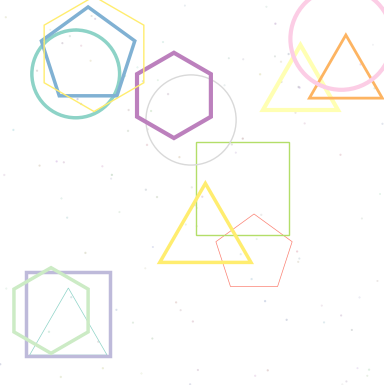[{"shape": "triangle", "thickness": 0.5, "radius": 0.58, "center": [0.178, 0.136]}, {"shape": "circle", "thickness": 2.5, "radius": 0.57, "center": [0.197, 0.808]}, {"shape": "triangle", "thickness": 3, "radius": 0.56, "center": [0.78, 0.771]}, {"shape": "square", "thickness": 2.5, "radius": 0.55, "center": [0.176, 0.184]}, {"shape": "pentagon", "thickness": 0.5, "radius": 0.52, "center": [0.66, 0.34]}, {"shape": "pentagon", "thickness": 2.5, "radius": 0.64, "center": [0.229, 0.854]}, {"shape": "triangle", "thickness": 2, "radius": 0.55, "center": [0.898, 0.8]}, {"shape": "square", "thickness": 1, "radius": 0.6, "center": [0.631, 0.509]}, {"shape": "circle", "thickness": 3, "radius": 0.66, "center": [0.887, 0.899]}, {"shape": "circle", "thickness": 1, "radius": 0.59, "center": [0.496, 0.688]}, {"shape": "hexagon", "thickness": 3, "radius": 0.55, "center": [0.452, 0.752]}, {"shape": "hexagon", "thickness": 2.5, "radius": 0.56, "center": [0.133, 0.193]}, {"shape": "triangle", "thickness": 2.5, "radius": 0.68, "center": [0.533, 0.387]}, {"shape": "hexagon", "thickness": 1, "radius": 0.75, "center": [0.244, 0.86]}]